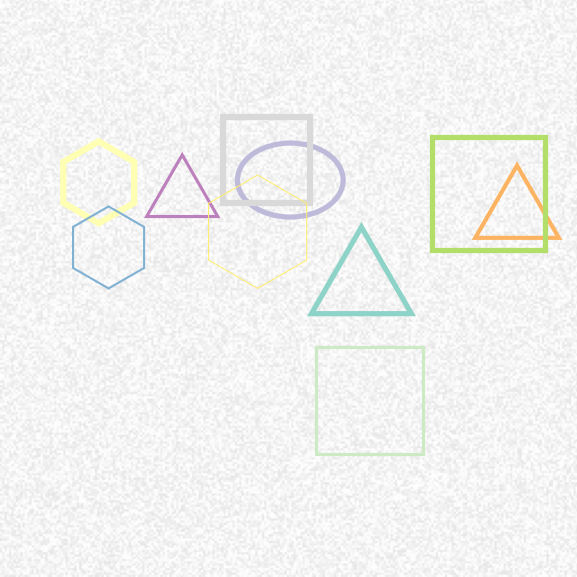[{"shape": "triangle", "thickness": 2.5, "radius": 0.5, "center": [0.626, 0.506]}, {"shape": "hexagon", "thickness": 3, "radius": 0.35, "center": [0.171, 0.683]}, {"shape": "oval", "thickness": 2.5, "radius": 0.46, "center": [0.503, 0.687]}, {"shape": "hexagon", "thickness": 1, "radius": 0.36, "center": [0.188, 0.571]}, {"shape": "triangle", "thickness": 2, "radius": 0.42, "center": [0.895, 0.629]}, {"shape": "square", "thickness": 2.5, "radius": 0.49, "center": [0.846, 0.664]}, {"shape": "square", "thickness": 3, "radius": 0.37, "center": [0.461, 0.722]}, {"shape": "triangle", "thickness": 1.5, "radius": 0.36, "center": [0.316, 0.66]}, {"shape": "square", "thickness": 1.5, "radius": 0.46, "center": [0.64, 0.306]}, {"shape": "hexagon", "thickness": 0.5, "radius": 0.49, "center": [0.446, 0.598]}]